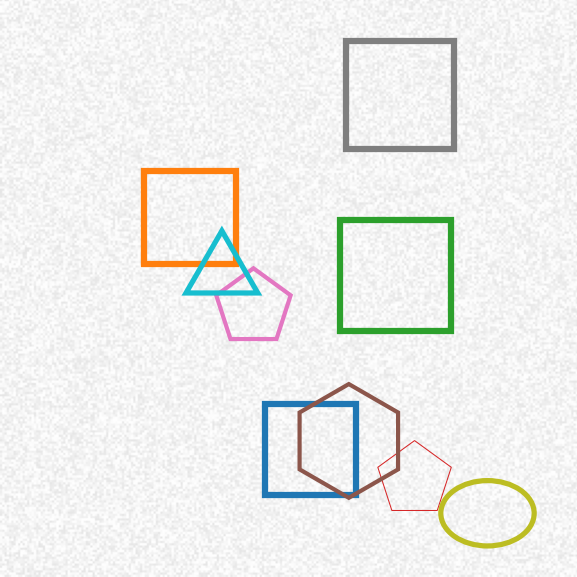[{"shape": "square", "thickness": 3, "radius": 0.39, "center": [0.537, 0.221]}, {"shape": "square", "thickness": 3, "radius": 0.4, "center": [0.329, 0.623]}, {"shape": "square", "thickness": 3, "radius": 0.48, "center": [0.685, 0.522]}, {"shape": "pentagon", "thickness": 0.5, "radius": 0.33, "center": [0.718, 0.169]}, {"shape": "hexagon", "thickness": 2, "radius": 0.49, "center": [0.604, 0.236]}, {"shape": "pentagon", "thickness": 2, "radius": 0.34, "center": [0.439, 0.467]}, {"shape": "square", "thickness": 3, "radius": 0.47, "center": [0.692, 0.835]}, {"shape": "oval", "thickness": 2.5, "radius": 0.4, "center": [0.844, 0.11]}, {"shape": "triangle", "thickness": 2.5, "radius": 0.36, "center": [0.384, 0.528]}]